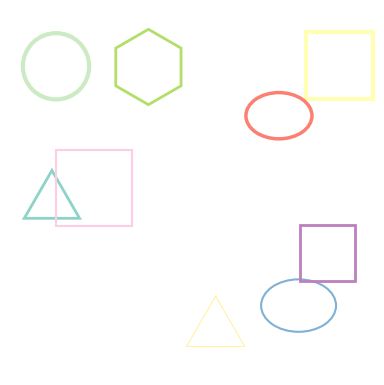[{"shape": "triangle", "thickness": 2, "radius": 0.41, "center": [0.135, 0.474]}, {"shape": "square", "thickness": 3, "radius": 0.43, "center": [0.883, 0.829]}, {"shape": "oval", "thickness": 2.5, "radius": 0.43, "center": [0.724, 0.699]}, {"shape": "oval", "thickness": 1.5, "radius": 0.49, "center": [0.776, 0.206]}, {"shape": "hexagon", "thickness": 2, "radius": 0.49, "center": [0.385, 0.826]}, {"shape": "square", "thickness": 1.5, "radius": 0.49, "center": [0.244, 0.512]}, {"shape": "square", "thickness": 2, "radius": 0.36, "center": [0.85, 0.343]}, {"shape": "circle", "thickness": 3, "radius": 0.43, "center": [0.145, 0.828]}, {"shape": "triangle", "thickness": 0.5, "radius": 0.44, "center": [0.56, 0.144]}]